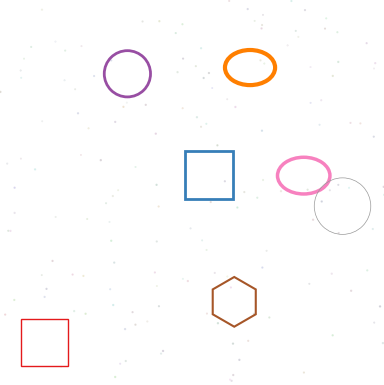[{"shape": "square", "thickness": 1, "radius": 0.3, "center": [0.115, 0.109]}, {"shape": "square", "thickness": 2, "radius": 0.31, "center": [0.543, 0.546]}, {"shape": "circle", "thickness": 2, "radius": 0.3, "center": [0.331, 0.808]}, {"shape": "oval", "thickness": 3, "radius": 0.33, "center": [0.649, 0.825]}, {"shape": "hexagon", "thickness": 1.5, "radius": 0.32, "center": [0.608, 0.216]}, {"shape": "oval", "thickness": 2.5, "radius": 0.34, "center": [0.789, 0.544]}, {"shape": "circle", "thickness": 0.5, "radius": 0.37, "center": [0.89, 0.465]}]